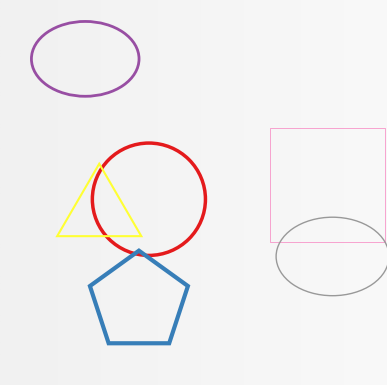[{"shape": "circle", "thickness": 2.5, "radius": 0.73, "center": [0.384, 0.483]}, {"shape": "pentagon", "thickness": 3, "radius": 0.66, "center": [0.358, 0.216]}, {"shape": "oval", "thickness": 2, "radius": 0.69, "center": [0.22, 0.847]}, {"shape": "triangle", "thickness": 1.5, "radius": 0.63, "center": [0.256, 0.449]}, {"shape": "square", "thickness": 0.5, "radius": 0.74, "center": [0.844, 0.52]}, {"shape": "oval", "thickness": 1, "radius": 0.73, "center": [0.858, 0.334]}]